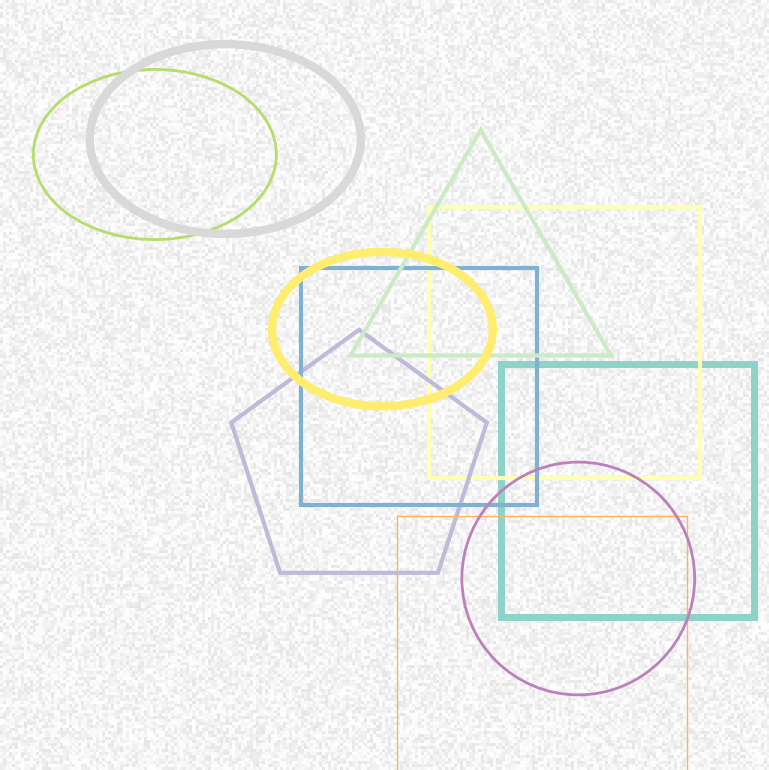[{"shape": "square", "thickness": 2.5, "radius": 0.82, "center": [0.815, 0.363]}, {"shape": "square", "thickness": 1.5, "radius": 0.88, "center": [0.733, 0.555]}, {"shape": "pentagon", "thickness": 1.5, "radius": 0.87, "center": [0.466, 0.397]}, {"shape": "square", "thickness": 1.5, "radius": 0.77, "center": [0.544, 0.498]}, {"shape": "square", "thickness": 0.5, "radius": 0.94, "center": [0.704, 0.141]}, {"shape": "oval", "thickness": 1, "radius": 0.79, "center": [0.201, 0.799]}, {"shape": "oval", "thickness": 3, "radius": 0.88, "center": [0.293, 0.819]}, {"shape": "circle", "thickness": 1, "radius": 0.76, "center": [0.751, 0.249]}, {"shape": "triangle", "thickness": 1.5, "radius": 0.98, "center": [0.624, 0.636]}, {"shape": "oval", "thickness": 3, "radius": 0.72, "center": [0.497, 0.573]}]